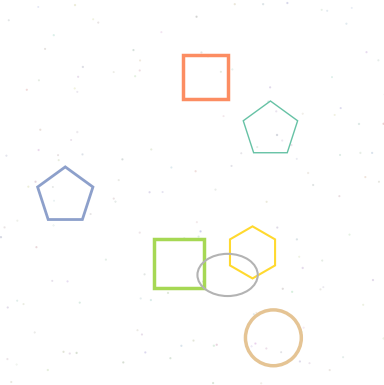[{"shape": "pentagon", "thickness": 1, "radius": 0.37, "center": [0.702, 0.663]}, {"shape": "square", "thickness": 2.5, "radius": 0.29, "center": [0.534, 0.8]}, {"shape": "pentagon", "thickness": 2, "radius": 0.38, "center": [0.17, 0.491]}, {"shape": "square", "thickness": 2.5, "radius": 0.32, "center": [0.465, 0.316]}, {"shape": "hexagon", "thickness": 1.5, "radius": 0.34, "center": [0.656, 0.344]}, {"shape": "circle", "thickness": 2.5, "radius": 0.36, "center": [0.71, 0.123]}, {"shape": "oval", "thickness": 1.5, "radius": 0.39, "center": [0.591, 0.286]}]